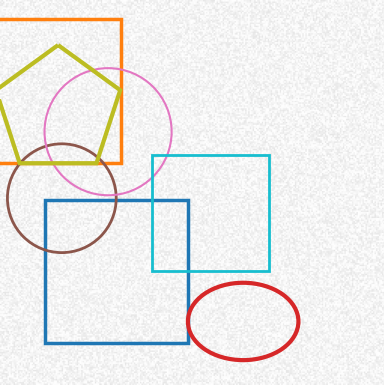[{"shape": "square", "thickness": 2.5, "radius": 0.93, "center": [0.302, 0.295]}, {"shape": "square", "thickness": 2.5, "radius": 0.93, "center": [0.129, 0.763]}, {"shape": "oval", "thickness": 3, "radius": 0.72, "center": [0.632, 0.165]}, {"shape": "circle", "thickness": 2, "radius": 0.71, "center": [0.161, 0.485]}, {"shape": "circle", "thickness": 1.5, "radius": 0.83, "center": [0.281, 0.658]}, {"shape": "pentagon", "thickness": 3, "radius": 0.85, "center": [0.151, 0.713]}, {"shape": "square", "thickness": 2, "radius": 0.76, "center": [0.547, 0.447]}]